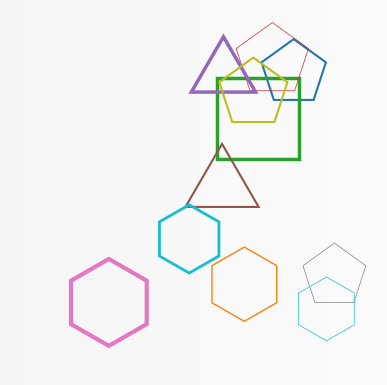[{"shape": "pentagon", "thickness": 1.5, "radius": 0.44, "center": [0.758, 0.811]}, {"shape": "hexagon", "thickness": 1, "radius": 0.48, "center": [0.63, 0.262]}, {"shape": "square", "thickness": 2.5, "radius": 0.53, "center": [0.666, 0.692]}, {"shape": "pentagon", "thickness": 0.5, "radius": 0.49, "center": [0.703, 0.844]}, {"shape": "triangle", "thickness": 2.5, "radius": 0.48, "center": [0.577, 0.809]}, {"shape": "triangle", "thickness": 1.5, "radius": 0.55, "center": [0.573, 0.517]}, {"shape": "hexagon", "thickness": 3, "radius": 0.56, "center": [0.281, 0.215]}, {"shape": "pentagon", "thickness": 0.5, "radius": 0.43, "center": [0.863, 0.283]}, {"shape": "pentagon", "thickness": 1.5, "radius": 0.46, "center": [0.654, 0.758]}, {"shape": "hexagon", "thickness": 2, "radius": 0.44, "center": [0.488, 0.379]}, {"shape": "hexagon", "thickness": 0.5, "radius": 0.41, "center": [0.842, 0.198]}]